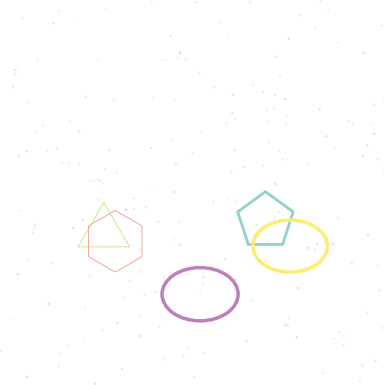[{"shape": "pentagon", "thickness": 2, "radius": 0.38, "center": [0.689, 0.426]}, {"shape": "hexagon", "thickness": 0.5, "radius": 0.4, "center": [0.299, 0.373]}, {"shape": "triangle", "thickness": 0.5, "radius": 0.39, "center": [0.27, 0.397]}, {"shape": "oval", "thickness": 2.5, "radius": 0.49, "center": [0.52, 0.236]}, {"shape": "oval", "thickness": 2.5, "radius": 0.48, "center": [0.754, 0.361]}]